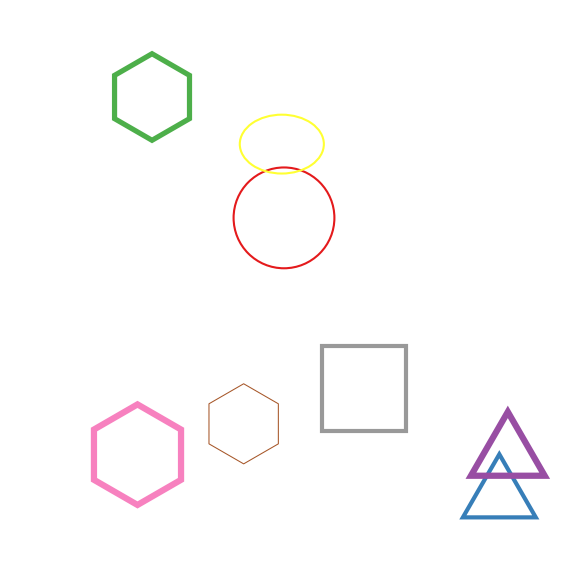[{"shape": "circle", "thickness": 1, "radius": 0.44, "center": [0.492, 0.622]}, {"shape": "triangle", "thickness": 2, "radius": 0.36, "center": [0.865, 0.14]}, {"shape": "hexagon", "thickness": 2.5, "radius": 0.37, "center": [0.263, 0.831]}, {"shape": "triangle", "thickness": 3, "radius": 0.37, "center": [0.879, 0.212]}, {"shape": "oval", "thickness": 1, "radius": 0.36, "center": [0.488, 0.75]}, {"shape": "hexagon", "thickness": 0.5, "radius": 0.35, "center": [0.422, 0.265]}, {"shape": "hexagon", "thickness": 3, "radius": 0.44, "center": [0.238, 0.212]}, {"shape": "square", "thickness": 2, "radius": 0.37, "center": [0.63, 0.327]}]